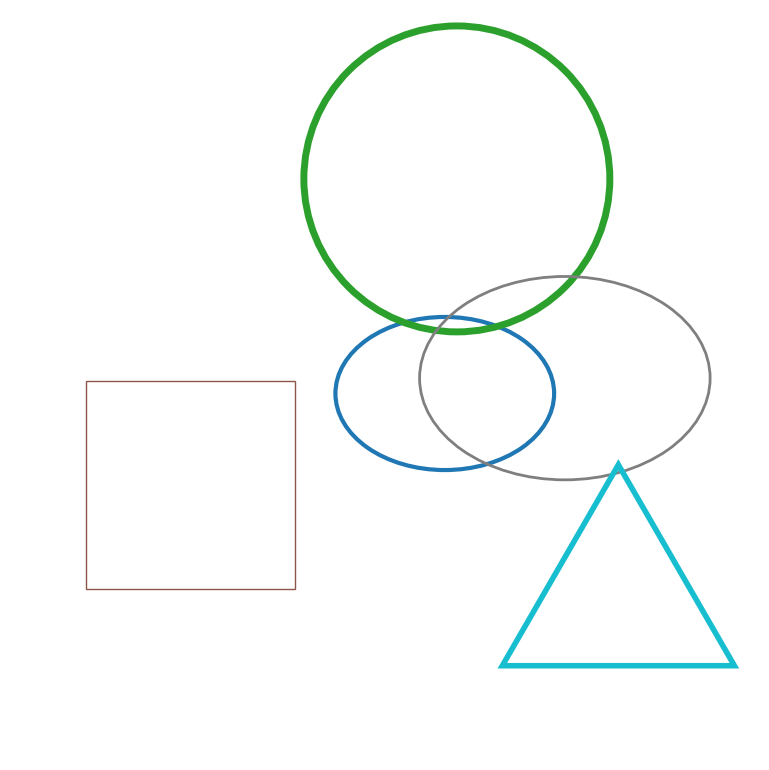[{"shape": "oval", "thickness": 1.5, "radius": 0.71, "center": [0.578, 0.489]}, {"shape": "circle", "thickness": 2.5, "radius": 0.99, "center": [0.593, 0.768]}, {"shape": "square", "thickness": 0.5, "radius": 0.68, "center": [0.247, 0.37]}, {"shape": "oval", "thickness": 1, "radius": 0.94, "center": [0.734, 0.509]}, {"shape": "triangle", "thickness": 2, "radius": 0.87, "center": [0.803, 0.222]}]